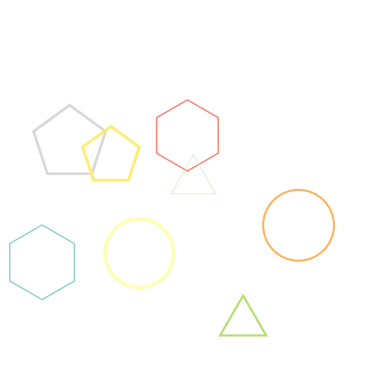[{"shape": "hexagon", "thickness": 1, "radius": 0.48, "center": [0.109, 0.319]}, {"shape": "circle", "thickness": 2.5, "radius": 0.44, "center": [0.362, 0.342]}, {"shape": "hexagon", "thickness": 1, "radius": 0.46, "center": [0.487, 0.648]}, {"shape": "circle", "thickness": 1.5, "radius": 0.46, "center": [0.775, 0.415]}, {"shape": "triangle", "thickness": 1.5, "radius": 0.35, "center": [0.631, 0.163]}, {"shape": "pentagon", "thickness": 2, "radius": 0.49, "center": [0.181, 0.628]}, {"shape": "triangle", "thickness": 0.5, "radius": 0.34, "center": [0.502, 0.53]}, {"shape": "pentagon", "thickness": 2, "radius": 0.39, "center": [0.288, 0.594]}]